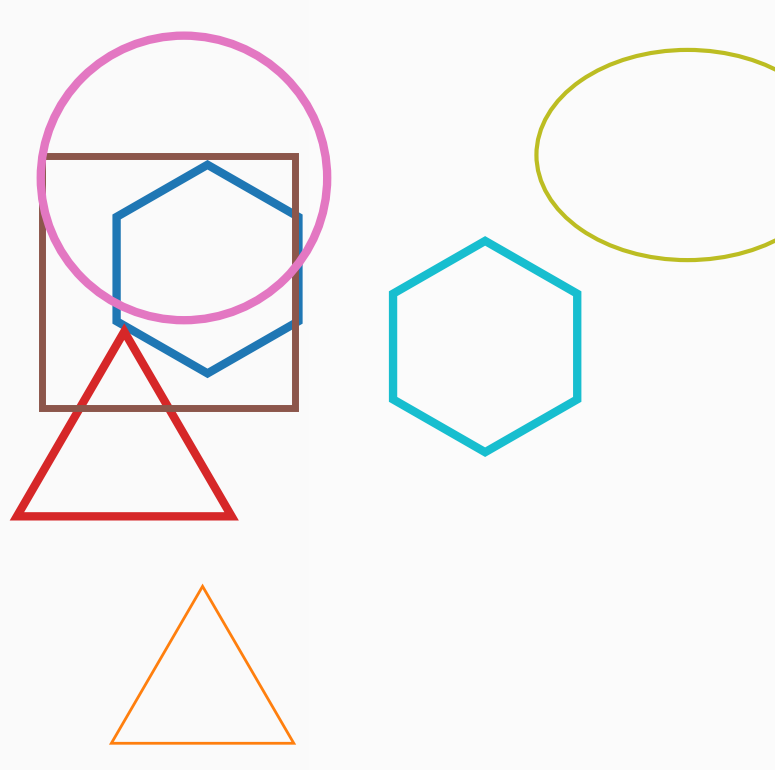[{"shape": "hexagon", "thickness": 3, "radius": 0.68, "center": [0.268, 0.651]}, {"shape": "triangle", "thickness": 1, "radius": 0.68, "center": [0.261, 0.103]}, {"shape": "triangle", "thickness": 3, "radius": 0.8, "center": [0.16, 0.409]}, {"shape": "square", "thickness": 2.5, "radius": 0.82, "center": [0.218, 0.634]}, {"shape": "circle", "thickness": 3, "radius": 0.92, "center": [0.237, 0.769]}, {"shape": "oval", "thickness": 1.5, "radius": 0.97, "center": [0.887, 0.799]}, {"shape": "hexagon", "thickness": 3, "radius": 0.69, "center": [0.626, 0.55]}]